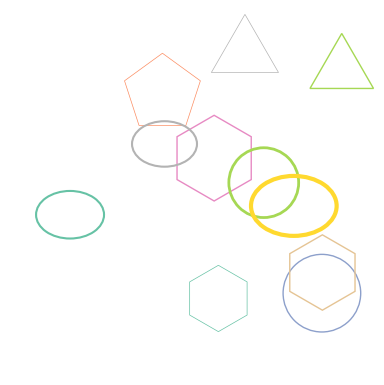[{"shape": "oval", "thickness": 1.5, "radius": 0.44, "center": [0.182, 0.442]}, {"shape": "hexagon", "thickness": 0.5, "radius": 0.43, "center": [0.567, 0.225]}, {"shape": "pentagon", "thickness": 0.5, "radius": 0.52, "center": [0.422, 0.758]}, {"shape": "circle", "thickness": 1, "radius": 0.5, "center": [0.836, 0.239]}, {"shape": "hexagon", "thickness": 1, "radius": 0.56, "center": [0.556, 0.589]}, {"shape": "triangle", "thickness": 1, "radius": 0.48, "center": [0.888, 0.818]}, {"shape": "circle", "thickness": 2, "radius": 0.45, "center": [0.685, 0.526]}, {"shape": "oval", "thickness": 3, "radius": 0.56, "center": [0.763, 0.465]}, {"shape": "hexagon", "thickness": 1, "radius": 0.49, "center": [0.837, 0.292]}, {"shape": "oval", "thickness": 1.5, "radius": 0.42, "center": [0.427, 0.626]}, {"shape": "triangle", "thickness": 0.5, "radius": 0.5, "center": [0.636, 0.862]}]